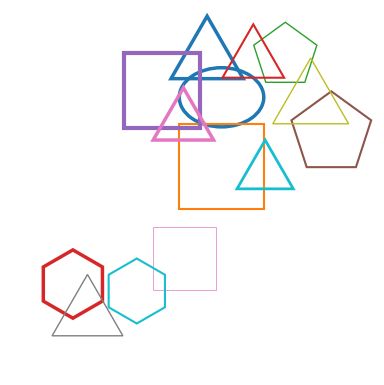[{"shape": "oval", "thickness": 2.5, "radius": 0.55, "center": [0.575, 0.747]}, {"shape": "triangle", "thickness": 2.5, "radius": 0.54, "center": [0.538, 0.85]}, {"shape": "square", "thickness": 1.5, "radius": 0.55, "center": [0.576, 0.567]}, {"shape": "pentagon", "thickness": 1, "radius": 0.43, "center": [0.741, 0.856]}, {"shape": "triangle", "thickness": 1.5, "radius": 0.46, "center": [0.658, 0.844]}, {"shape": "hexagon", "thickness": 2.5, "radius": 0.44, "center": [0.189, 0.262]}, {"shape": "square", "thickness": 3, "radius": 0.49, "center": [0.421, 0.766]}, {"shape": "pentagon", "thickness": 1.5, "radius": 0.54, "center": [0.861, 0.654]}, {"shape": "triangle", "thickness": 2.5, "radius": 0.45, "center": [0.476, 0.681]}, {"shape": "square", "thickness": 0.5, "radius": 0.41, "center": [0.479, 0.329]}, {"shape": "triangle", "thickness": 1, "radius": 0.53, "center": [0.227, 0.181]}, {"shape": "triangle", "thickness": 1, "radius": 0.57, "center": [0.807, 0.735]}, {"shape": "triangle", "thickness": 2, "radius": 0.42, "center": [0.689, 0.552]}, {"shape": "hexagon", "thickness": 1.5, "radius": 0.42, "center": [0.355, 0.244]}]